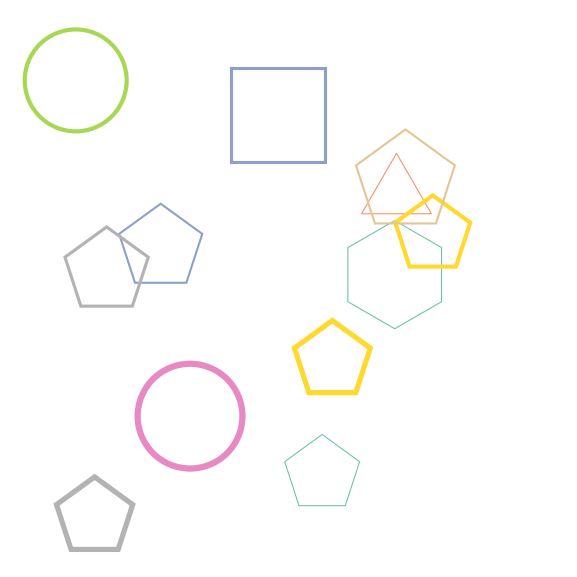[{"shape": "hexagon", "thickness": 0.5, "radius": 0.47, "center": [0.684, 0.524]}, {"shape": "pentagon", "thickness": 0.5, "radius": 0.34, "center": [0.558, 0.179]}, {"shape": "triangle", "thickness": 0.5, "radius": 0.35, "center": [0.687, 0.664]}, {"shape": "square", "thickness": 1.5, "radius": 0.41, "center": [0.481, 0.8]}, {"shape": "pentagon", "thickness": 1, "radius": 0.38, "center": [0.278, 0.571]}, {"shape": "circle", "thickness": 3, "radius": 0.45, "center": [0.329, 0.279]}, {"shape": "circle", "thickness": 2, "radius": 0.44, "center": [0.131, 0.86]}, {"shape": "pentagon", "thickness": 2, "radius": 0.34, "center": [0.749, 0.593]}, {"shape": "pentagon", "thickness": 2.5, "radius": 0.35, "center": [0.576, 0.375]}, {"shape": "pentagon", "thickness": 1, "radius": 0.45, "center": [0.702, 0.685]}, {"shape": "pentagon", "thickness": 1.5, "radius": 0.38, "center": [0.185, 0.53]}, {"shape": "pentagon", "thickness": 2.5, "radius": 0.35, "center": [0.164, 0.104]}]